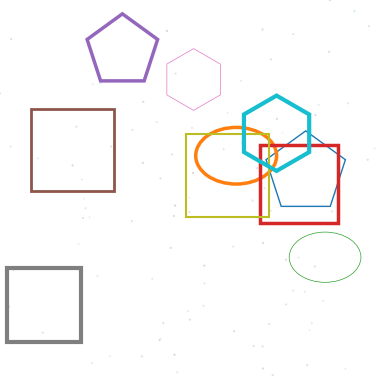[{"shape": "pentagon", "thickness": 1, "radius": 0.54, "center": [0.794, 0.552]}, {"shape": "oval", "thickness": 2.5, "radius": 0.53, "center": [0.613, 0.596]}, {"shape": "oval", "thickness": 0.5, "radius": 0.47, "center": [0.844, 0.332]}, {"shape": "square", "thickness": 2.5, "radius": 0.51, "center": [0.777, 0.522]}, {"shape": "pentagon", "thickness": 2.5, "radius": 0.48, "center": [0.318, 0.868]}, {"shape": "square", "thickness": 2, "radius": 0.54, "center": [0.189, 0.611]}, {"shape": "hexagon", "thickness": 0.5, "radius": 0.4, "center": [0.503, 0.794]}, {"shape": "square", "thickness": 3, "radius": 0.48, "center": [0.115, 0.207]}, {"shape": "square", "thickness": 1.5, "radius": 0.53, "center": [0.591, 0.544]}, {"shape": "hexagon", "thickness": 3, "radius": 0.49, "center": [0.718, 0.654]}]